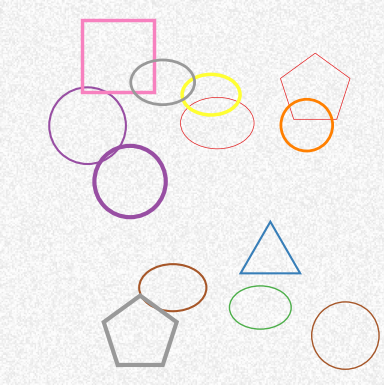[{"shape": "oval", "thickness": 0.5, "radius": 0.48, "center": [0.564, 0.68]}, {"shape": "pentagon", "thickness": 0.5, "radius": 0.47, "center": [0.819, 0.767]}, {"shape": "triangle", "thickness": 1.5, "radius": 0.45, "center": [0.702, 0.335]}, {"shape": "oval", "thickness": 1, "radius": 0.4, "center": [0.676, 0.201]}, {"shape": "circle", "thickness": 3, "radius": 0.46, "center": [0.338, 0.529]}, {"shape": "circle", "thickness": 1.5, "radius": 0.5, "center": [0.227, 0.674]}, {"shape": "circle", "thickness": 2, "radius": 0.34, "center": [0.797, 0.675]}, {"shape": "oval", "thickness": 2.5, "radius": 0.38, "center": [0.548, 0.754]}, {"shape": "oval", "thickness": 1.5, "radius": 0.44, "center": [0.449, 0.253]}, {"shape": "circle", "thickness": 1, "radius": 0.44, "center": [0.897, 0.128]}, {"shape": "square", "thickness": 2.5, "radius": 0.47, "center": [0.306, 0.855]}, {"shape": "pentagon", "thickness": 3, "radius": 0.5, "center": [0.364, 0.133]}, {"shape": "oval", "thickness": 2, "radius": 0.41, "center": [0.423, 0.786]}]